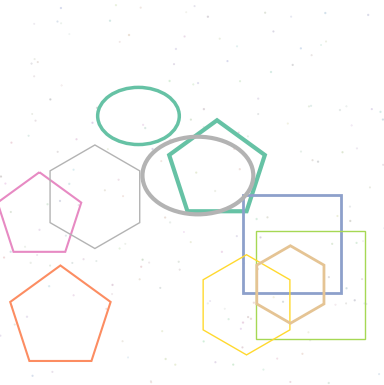[{"shape": "oval", "thickness": 2.5, "radius": 0.53, "center": [0.36, 0.699]}, {"shape": "pentagon", "thickness": 3, "radius": 0.65, "center": [0.564, 0.557]}, {"shape": "pentagon", "thickness": 1.5, "radius": 0.69, "center": [0.157, 0.173]}, {"shape": "square", "thickness": 2, "radius": 0.63, "center": [0.758, 0.367]}, {"shape": "pentagon", "thickness": 1.5, "radius": 0.57, "center": [0.102, 0.438]}, {"shape": "square", "thickness": 1, "radius": 0.71, "center": [0.807, 0.26]}, {"shape": "hexagon", "thickness": 1, "radius": 0.65, "center": [0.64, 0.208]}, {"shape": "hexagon", "thickness": 2, "radius": 0.5, "center": [0.754, 0.261]}, {"shape": "oval", "thickness": 3, "radius": 0.72, "center": [0.514, 0.544]}, {"shape": "hexagon", "thickness": 1, "radius": 0.67, "center": [0.246, 0.489]}]